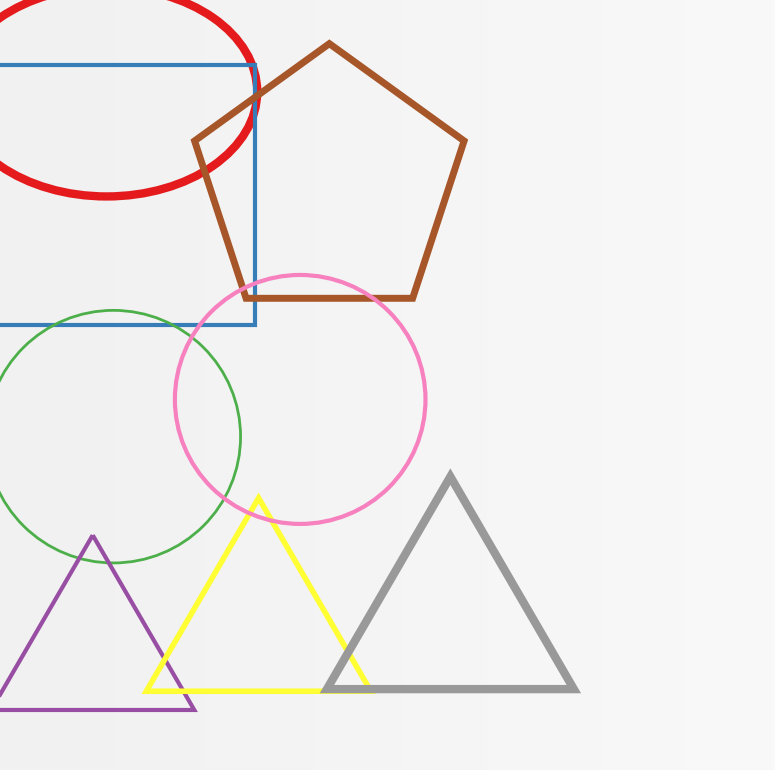[{"shape": "oval", "thickness": 3, "radius": 0.97, "center": [0.138, 0.881]}, {"shape": "square", "thickness": 1.5, "radius": 0.84, "center": [0.161, 0.746]}, {"shape": "circle", "thickness": 1, "radius": 0.82, "center": [0.146, 0.433]}, {"shape": "triangle", "thickness": 1.5, "radius": 0.76, "center": [0.12, 0.154]}, {"shape": "triangle", "thickness": 2, "radius": 0.84, "center": [0.334, 0.186]}, {"shape": "pentagon", "thickness": 2.5, "radius": 0.91, "center": [0.425, 0.761]}, {"shape": "circle", "thickness": 1.5, "radius": 0.81, "center": [0.387, 0.481]}, {"shape": "triangle", "thickness": 3, "radius": 0.92, "center": [0.581, 0.197]}]